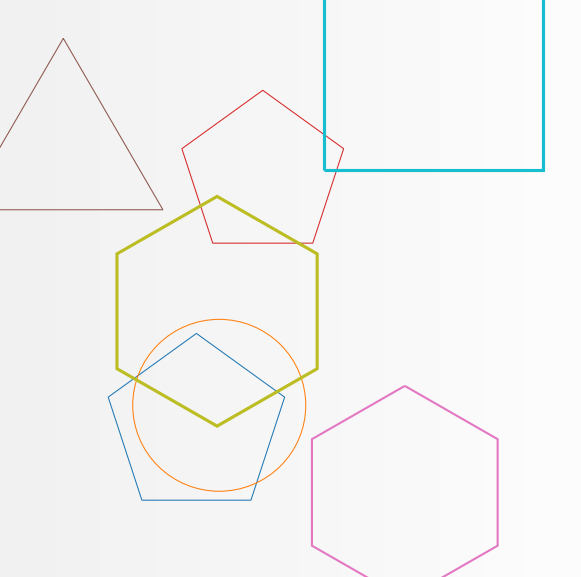[{"shape": "pentagon", "thickness": 0.5, "radius": 0.8, "center": [0.338, 0.262]}, {"shape": "circle", "thickness": 0.5, "radius": 0.74, "center": [0.377, 0.297]}, {"shape": "pentagon", "thickness": 0.5, "radius": 0.73, "center": [0.452, 0.696]}, {"shape": "triangle", "thickness": 0.5, "radius": 0.99, "center": [0.109, 0.735]}, {"shape": "hexagon", "thickness": 1, "radius": 0.92, "center": [0.696, 0.146]}, {"shape": "hexagon", "thickness": 1.5, "radius": 0.99, "center": [0.373, 0.46]}, {"shape": "square", "thickness": 1.5, "radius": 0.94, "center": [0.746, 0.894]}]